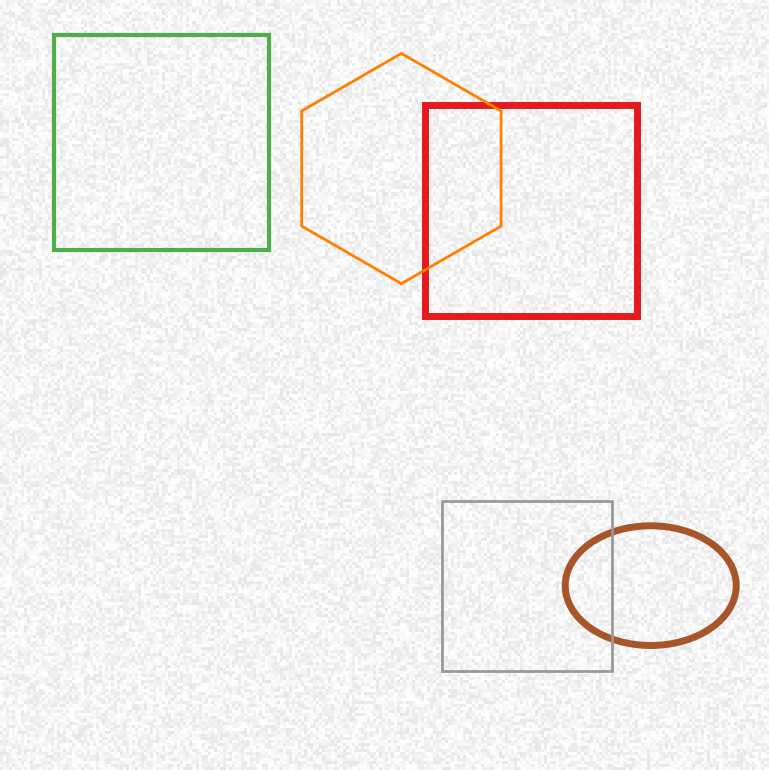[{"shape": "square", "thickness": 2.5, "radius": 0.69, "center": [0.69, 0.726]}, {"shape": "square", "thickness": 1.5, "radius": 0.7, "center": [0.21, 0.814]}, {"shape": "hexagon", "thickness": 1, "radius": 0.75, "center": [0.521, 0.781]}, {"shape": "oval", "thickness": 2.5, "radius": 0.56, "center": [0.845, 0.239]}, {"shape": "square", "thickness": 1, "radius": 0.55, "center": [0.684, 0.239]}]